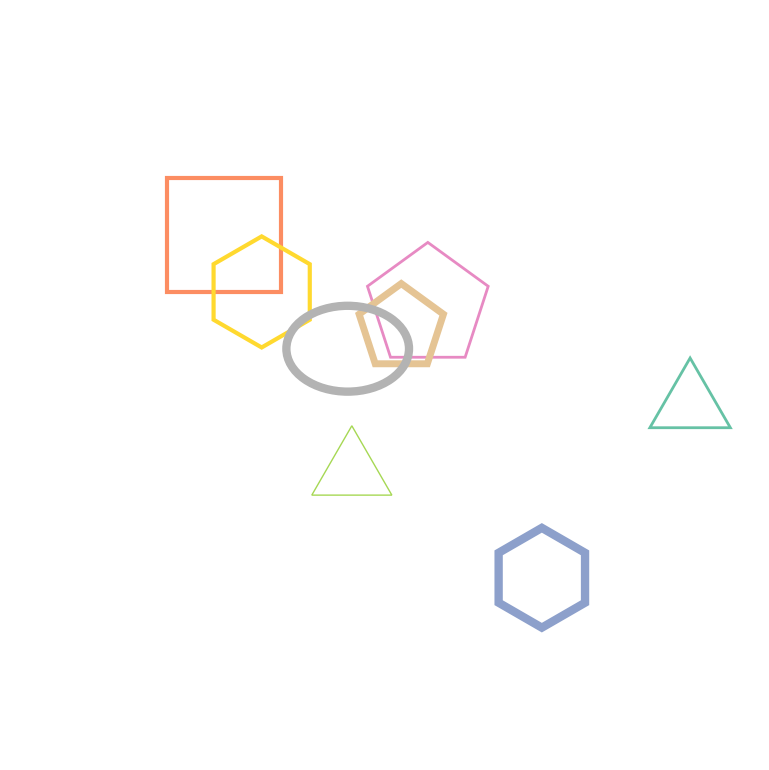[{"shape": "triangle", "thickness": 1, "radius": 0.3, "center": [0.896, 0.475]}, {"shape": "square", "thickness": 1.5, "radius": 0.37, "center": [0.291, 0.694]}, {"shape": "hexagon", "thickness": 3, "radius": 0.32, "center": [0.704, 0.25]}, {"shape": "pentagon", "thickness": 1, "radius": 0.41, "center": [0.556, 0.603]}, {"shape": "triangle", "thickness": 0.5, "radius": 0.3, "center": [0.457, 0.387]}, {"shape": "hexagon", "thickness": 1.5, "radius": 0.36, "center": [0.34, 0.621]}, {"shape": "pentagon", "thickness": 2.5, "radius": 0.29, "center": [0.521, 0.574]}, {"shape": "oval", "thickness": 3, "radius": 0.4, "center": [0.452, 0.547]}]